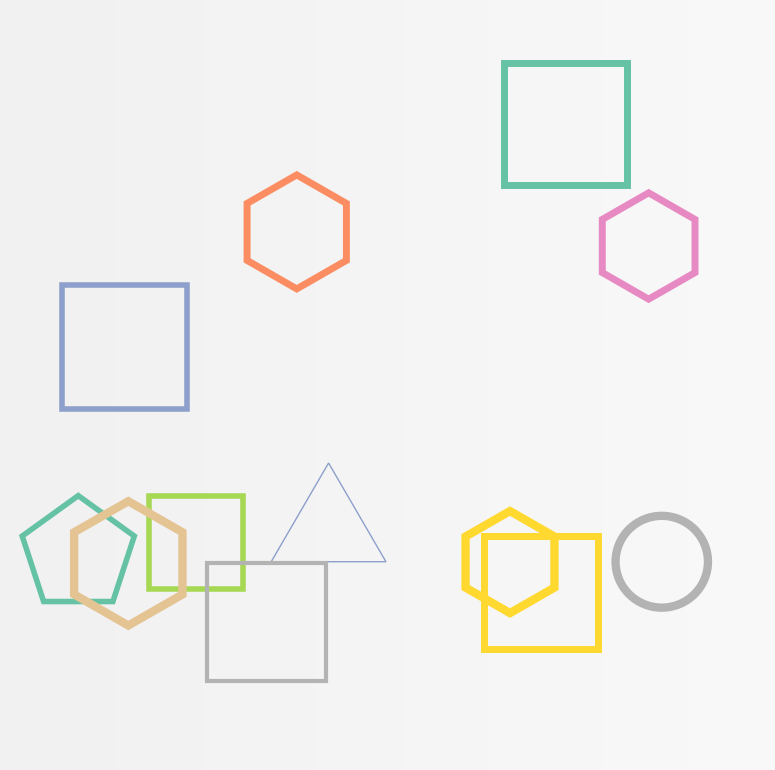[{"shape": "square", "thickness": 2.5, "radius": 0.4, "center": [0.729, 0.839]}, {"shape": "pentagon", "thickness": 2, "radius": 0.38, "center": [0.101, 0.28]}, {"shape": "hexagon", "thickness": 2.5, "radius": 0.37, "center": [0.383, 0.699]}, {"shape": "triangle", "thickness": 0.5, "radius": 0.43, "center": [0.424, 0.313]}, {"shape": "square", "thickness": 2, "radius": 0.4, "center": [0.161, 0.549]}, {"shape": "hexagon", "thickness": 2.5, "radius": 0.35, "center": [0.837, 0.681]}, {"shape": "square", "thickness": 2, "radius": 0.3, "center": [0.253, 0.296]}, {"shape": "hexagon", "thickness": 3, "radius": 0.33, "center": [0.658, 0.27]}, {"shape": "square", "thickness": 2.5, "radius": 0.37, "center": [0.698, 0.23]}, {"shape": "hexagon", "thickness": 3, "radius": 0.4, "center": [0.166, 0.268]}, {"shape": "square", "thickness": 1.5, "radius": 0.38, "center": [0.344, 0.193]}, {"shape": "circle", "thickness": 3, "radius": 0.3, "center": [0.854, 0.27]}]